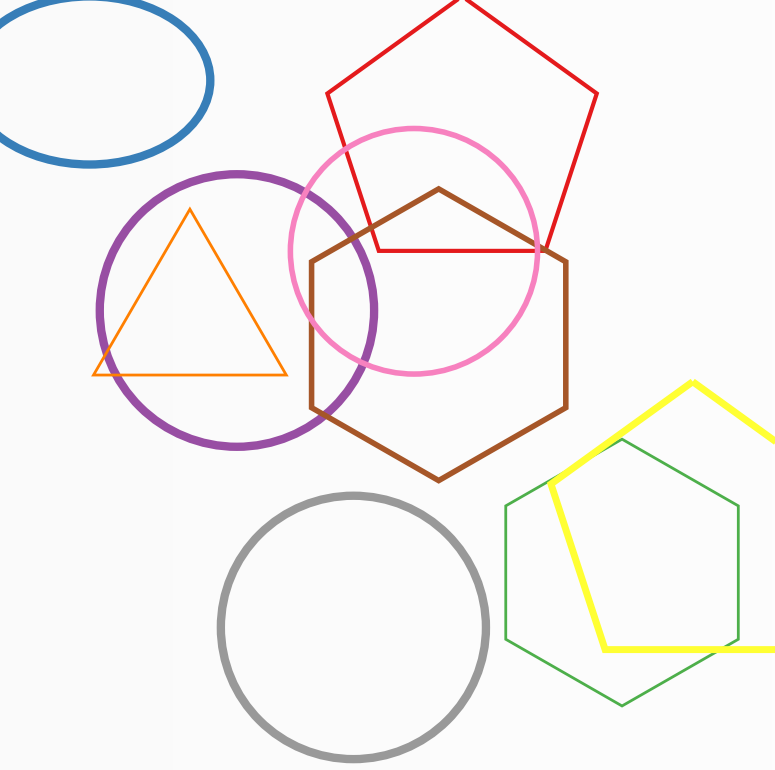[{"shape": "pentagon", "thickness": 1.5, "radius": 0.91, "center": [0.596, 0.822]}, {"shape": "oval", "thickness": 3, "radius": 0.78, "center": [0.115, 0.896]}, {"shape": "hexagon", "thickness": 1, "radius": 0.87, "center": [0.803, 0.256]}, {"shape": "circle", "thickness": 3, "radius": 0.88, "center": [0.306, 0.597]}, {"shape": "triangle", "thickness": 1, "radius": 0.72, "center": [0.245, 0.585]}, {"shape": "pentagon", "thickness": 2.5, "radius": 0.96, "center": [0.894, 0.312]}, {"shape": "hexagon", "thickness": 2, "radius": 0.95, "center": [0.566, 0.565]}, {"shape": "circle", "thickness": 2, "radius": 0.8, "center": [0.534, 0.674]}, {"shape": "circle", "thickness": 3, "radius": 0.86, "center": [0.456, 0.185]}]